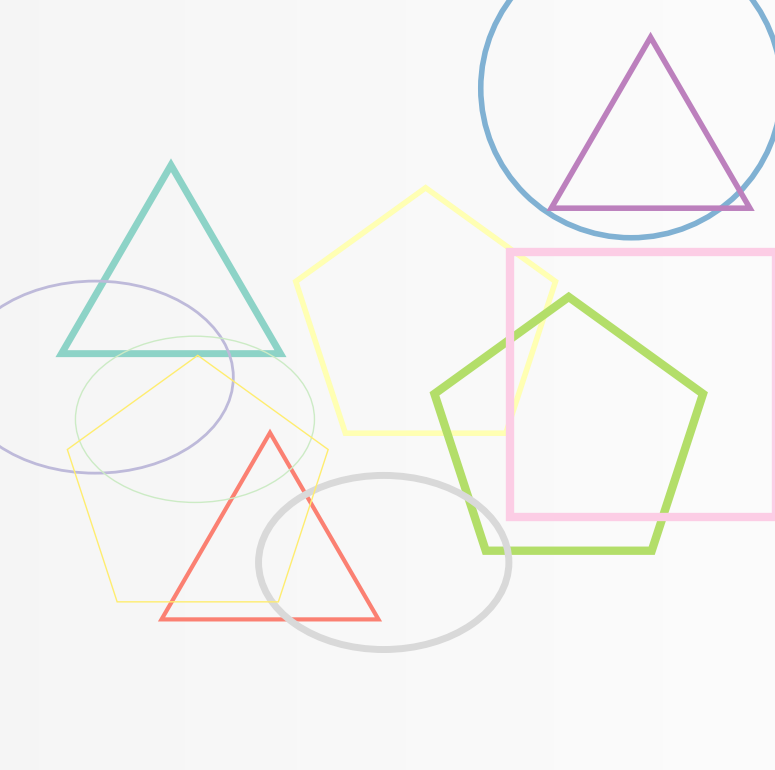[{"shape": "triangle", "thickness": 2.5, "radius": 0.82, "center": [0.221, 0.622]}, {"shape": "pentagon", "thickness": 2, "radius": 0.88, "center": [0.549, 0.58]}, {"shape": "oval", "thickness": 1, "radius": 0.89, "center": [0.123, 0.51]}, {"shape": "triangle", "thickness": 1.5, "radius": 0.81, "center": [0.348, 0.276]}, {"shape": "circle", "thickness": 2, "radius": 0.97, "center": [0.814, 0.885]}, {"shape": "pentagon", "thickness": 3, "radius": 0.91, "center": [0.734, 0.432]}, {"shape": "square", "thickness": 3, "radius": 0.86, "center": [0.829, 0.501]}, {"shape": "oval", "thickness": 2.5, "radius": 0.81, "center": [0.495, 0.27]}, {"shape": "triangle", "thickness": 2, "radius": 0.74, "center": [0.839, 0.804]}, {"shape": "oval", "thickness": 0.5, "radius": 0.77, "center": [0.252, 0.455]}, {"shape": "pentagon", "thickness": 0.5, "radius": 0.88, "center": [0.255, 0.362]}]